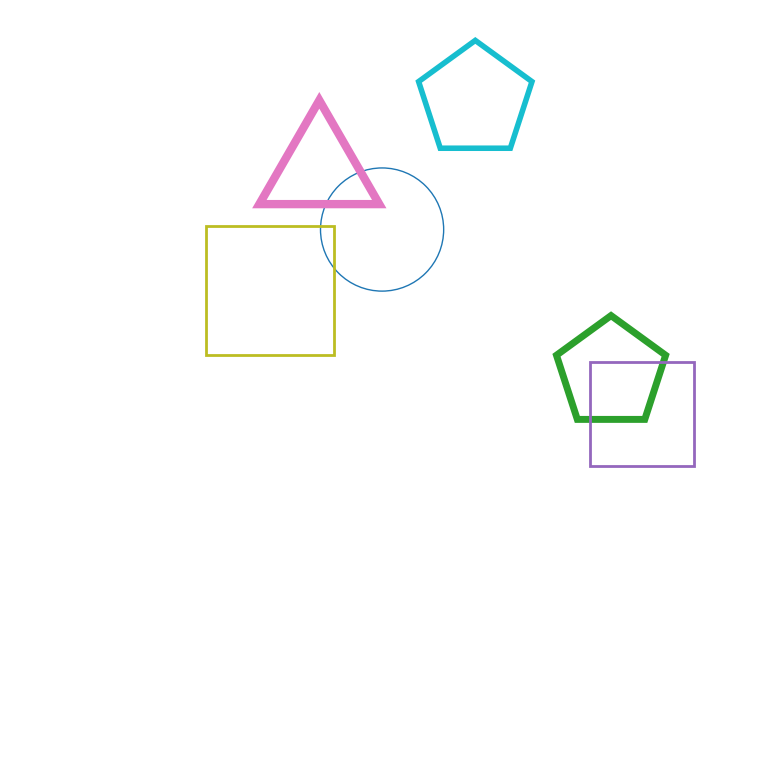[{"shape": "circle", "thickness": 0.5, "radius": 0.4, "center": [0.496, 0.702]}, {"shape": "pentagon", "thickness": 2.5, "radius": 0.37, "center": [0.794, 0.516]}, {"shape": "square", "thickness": 1, "radius": 0.34, "center": [0.834, 0.462]}, {"shape": "triangle", "thickness": 3, "radius": 0.45, "center": [0.415, 0.78]}, {"shape": "square", "thickness": 1, "radius": 0.42, "center": [0.351, 0.623]}, {"shape": "pentagon", "thickness": 2, "radius": 0.39, "center": [0.617, 0.87]}]